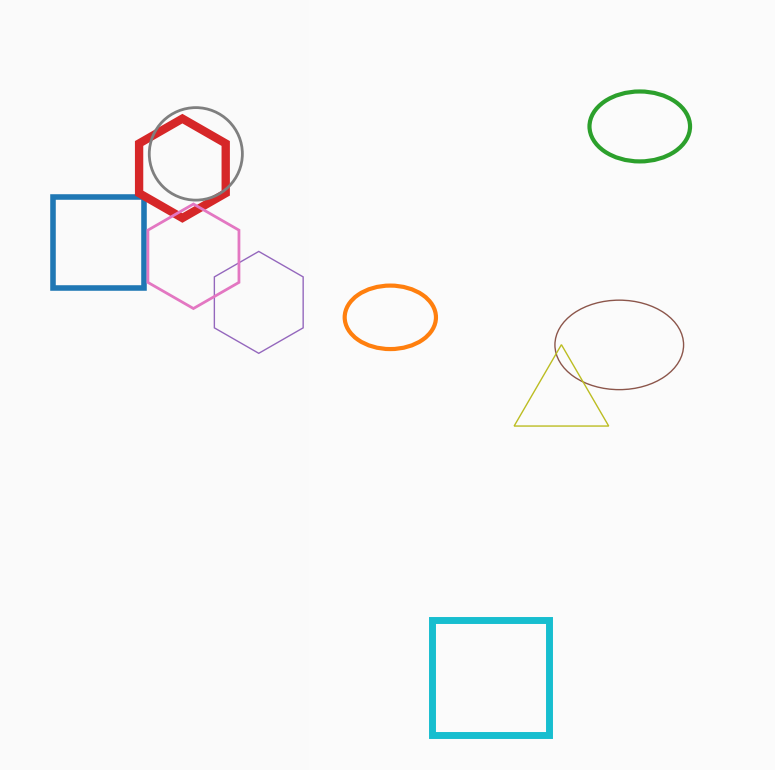[{"shape": "square", "thickness": 2, "radius": 0.29, "center": [0.127, 0.685]}, {"shape": "oval", "thickness": 1.5, "radius": 0.29, "center": [0.504, 0.588]}, {"shape": "oval", "thickness": 1.5, "radius": 0.32, "center": [0.826, 0.836]}, {"shape": "hexagon", "thickness": 3, "radius": 0.32, "center": [0.235, 0.781]}, {"shape": "hexagon", "thickness": 0.5, "radius": 0.33, "center": [0.334, 0.607]}, {"shape": "oval", "thickness": 0.5, "radius": 0.42, "center": [0.799, 0.552]}, {"shape": "hexagon", "thickness": 1, "radius": 0.34, "center": [0.25, 0.667]}, {"shape": "circle", "thickness": 1, "radius": 0.3, "center": [0.253, 0.8]}, {"shape": "triangle", "thickness": 0.5, "radius": 0.35, "center": [0.724, 0.482]}, {"shape": "square", "thickness": 2.5, "radius": 0.37, "center": [0.633, 0.12]}]